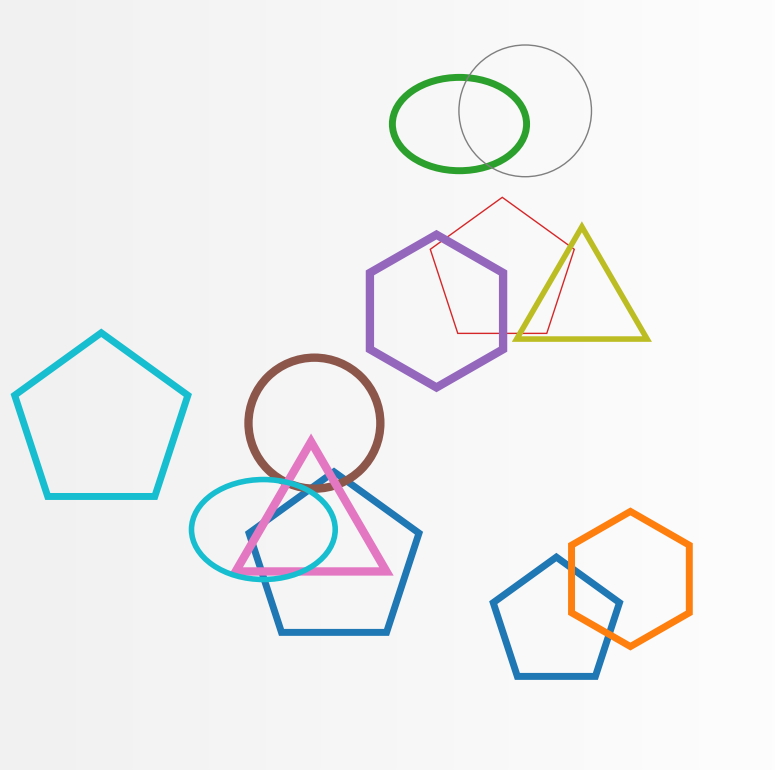[{"shape": "pentagon", "thickness": 2.5, "radius": 0.58, "center": [0.431, 0.272]}, {"shape": "pentagon", "thickness": 2.5, "radius": 0.43, "center": [0.718, 0.191]}, {"shape": "hexagon", "thickness": 2.5, "radius": 0.44, "center": [0.813, 0.248]}, {"shape": "oval", "thickness": 2.5, "radius": 0.43, "center": [0.593, 0.839]}, {"shape": "pentagon", "thickness": 0.5, "radius": 0.49, "center": [0.648, 0.646]}, {"shape": "hexagon", "thickness": 3, "radius": 0.5, "center": [0.563, 0.596]}, {"shape": "circle", "thickness": 3, "radius": 0.43, "center": [0.406, 0.45]}, {"shape": "triangle", "thickness": 3, "radius": 0.56, "center": [0.401, 0.314]}, {"shape": "circle", "thickness": 0.5, "radius": 0.43, "center": [0.678, 0.856]}, {"shape": "triangle", "thickness": 2, "radius": 0.49, "center": [0.751, 0.608]}, {"shape": "pentagon", "thickness": 2.5, "radius": 0.59, "center": [0.131, 0.45]}, {"shape": "oval", "thickness": 2, "radius": 0.46, "center": [0.34, 0.312]}]